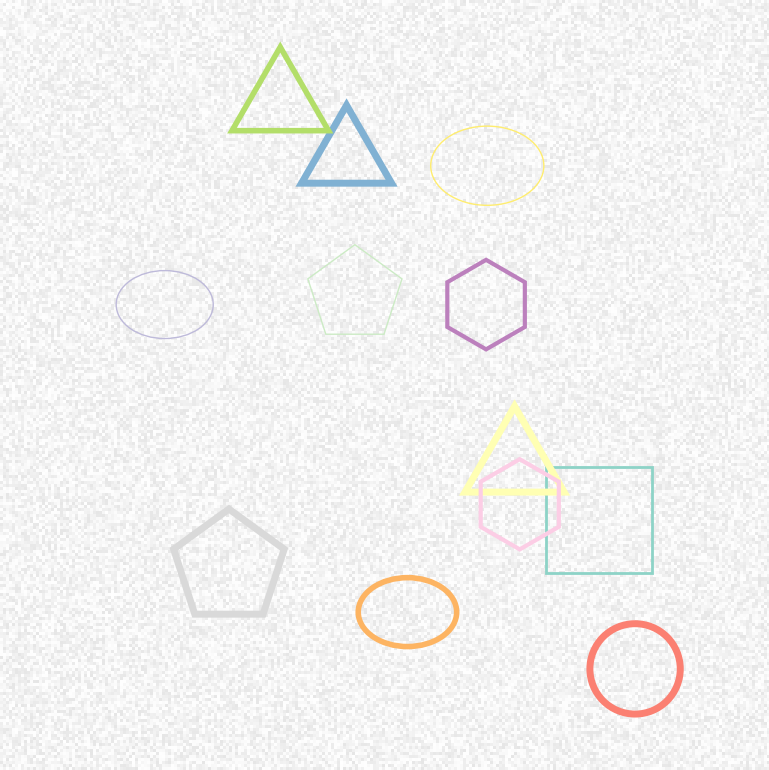[{"shape": "square", "thickness": 1, "radius": 0.34, "center": [0.777, 0.325]}, {"shape": "triangle", "thickness": 2.5, "radius": 0.37, "center": [0.668, 0.398]}, {"shape": "oval", "thickness": 0.5, "radius": 0.32, "center": [0.214, 0.604]}, {"shape": "circle", "thickness": 2.5, "radius": 0.29, "center": [0.825, 0.131]}, {"shape": "triangle", "thickness": 2.5, "radius": 0.34, "center": [0.45, 0.796]}, {"shape": "oval", "thickness": 2, "radius": 0.32, "center": [0.529, 0.205]}, {"shape": "triangle", "thickness": 2, "radius": 0.36, "center": [0.364, 0.866]}, {"shape": "hexagon", "thickness": 1.5, "radius": 0.29, "center": [0.675, 0.345]}, {"shape": "pentagon", "thickness": 2.5, "radius": 0.38, "center": [0.297, 0.263]}, {"shape": "hexagon", "thickness": 1.5, "radius": 0.29, "center": [0.631, 0.604]}, {"shape": "pentagon", "thickness": 0.5, "radius": 0.32, "center": [0.461, 0.618]}, {"shape": "oval", "thickness": 0.5, "radius": 0.37, "center": [0.633, 0.785]}]